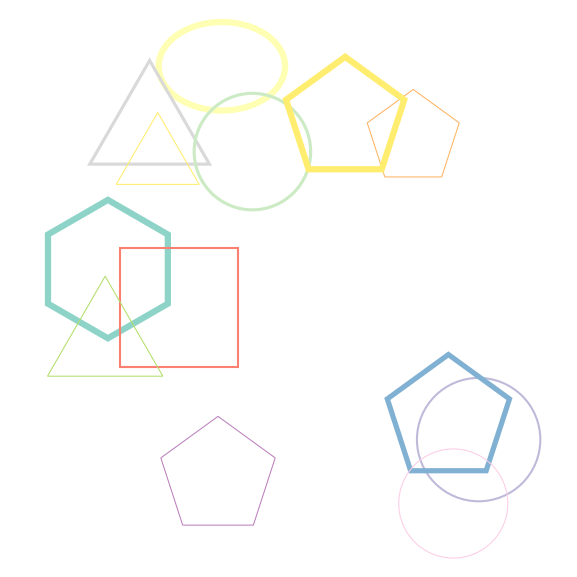[{"shape": "hexagon", "thickness": 3, "radius": 0.6, "center": [0.187, 0.533]}, {"shape": "oval", "thickness": 3, "radius": 0.55, "center": [0.384, 0.884]}, {"shape": "circle", "thickness": 1, "radius": 0.53, "center": [0.829, 0.238]}, {"shape": "square", "thickness": 1, "radius": 0.51, "center": [0.309, 0.467]}, {"shape": "pentagon", "thickness": 2.5, "radius": 0.56, "center": [0.776, 0.274]}, {"shape": "pentagon", "thickness": 0.5, "radius": 0.42, "center": [0.716, 0.76]}, {"shape": "triangle", "thickness": 0.5, "radius": 0.58, "center": [0.182, 0.405]}, {"shape": "circle", "thickness": 0.5, "radius": 0.47, "center": [0.785, 0.127]}, {"shape": "triangle", "thickness": 1.5, "radius": 0.6, "center": [0.259, 0.775]}, {"shape": "pentagon", "thickness": 0.5, "radius": 0.52, "center": [0.378, 0.174]}, {"shape": "circle", "thickness": 1.5, "radius": 0.5, "center": [0.437, 0.737]}, {"shape": "pentagon", "thickness": 3, "radius": 0.54, "center": [0.598, 0.793]}, {"shape": "triangle", "thickness": 0.5, "radius": 0.41, "center": [0.273, 0.721]}]